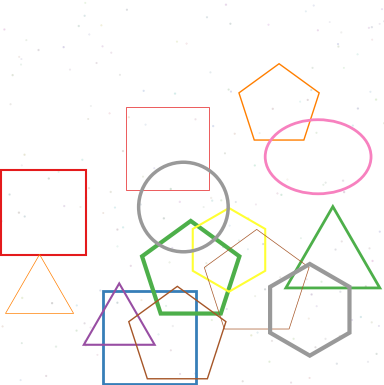[{"shape": "square", "thickness": 0.5, "radius": 0.54, "center": [0.436, 0.614]}, {"shape": "square", "thickness": 1.5, "radius": 0.55, "center": [0.113, 0.448]}, {"shape": "square", "thickness": 2, "radius": 0.6, "center": [0.389, 0.123]}, {"shape": "triangle", "thickness": 2, "radius": 0.7, "center": [0.865, 0.323]}, {"shape": "pentagon", "thickness": 3, "radius": 0.66, "center": [0.495, 0.293]}, {"shape": "triangle", "thickness": 1.5, "radius": 0.53, "center": [0.31, 0.158]}, {"shape": "triangle", "thickness": 0.5, "radius": 0.51, "center": [0.103, 0.237]}, {"shape": "pentagon", "thickness": 1, "radius": 0.55, "center": [0.725, 0.725]}, {"shape": "hexagon", "thickness": 1.5, "radius": 0.54, "center": [0.595, 0.351]}, {"shape": "pentagon", "thickness": 0.5, "radius": 0.72, "center": [0.667, 0.261]}, {"shape": "pentagon", "thickness": 1, "radius": 0.66, "center": [0.461, 0.124]}, {"shape": "oval", "thickness": 2, "radius": 0.69, "center": [0.826, 0.593]}, {"shape": "hexagon", "thickness": 3, "radius": 0.6, "center": [0.805, 0.195]}, {"shape": "circle", "thickness": 2.5, "radius": 0.58, "center": [0.476, 0.462]}]